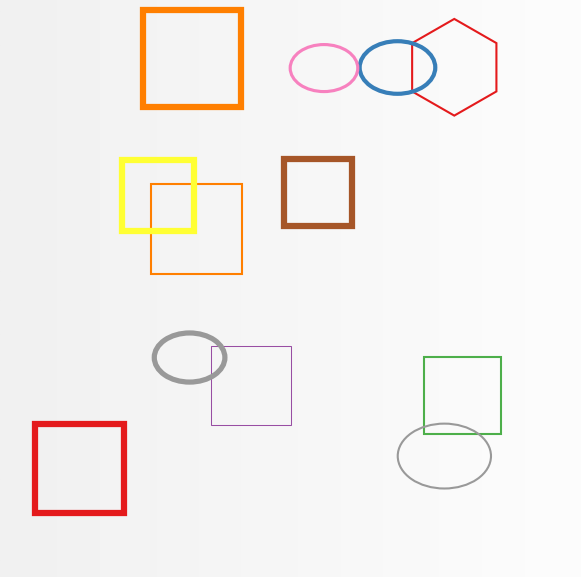[{"shape": "square", "thickness": 3, "radius": 0.38, "center": [0.138, 0.188]}, {"shape": "hexagon", "thickness": 1, "radius": 0.42, "center": [0.782, 0.883]}, {"shape": "oval", "thickness": 2, "radius": 0.33, "center": [0.684, 0.882]}, {"shape": "square", "thickness": 1, "radius": 0.33, "center": [0.795, 0.314]}, {"shape": "square", "thickness": 0.5, "radius": 0.34, "center": [0.432, 0.332]}, {"shape": "square", "thickness": 1, "radius": 0.39, "center": [0.338, 0.603]}, {"shape": "square", "thickness": 3, "radius": 0.42, "center": [0.33, 0.897]}, {"shape": "square", "thickness": 3, "radius": 0.31, "center": [0.272, 0.661]}, {"shape": "square", "thickness": 3, "radius": 0.29, "center": [0.547, 0.666]}, {"shape": "oval", "thickness": 1.5, "radius": 0.29, "center": [0.557, 0.881]}, {"shape": "oval", "thickness": 2.5, "radius": 0.3, "center": [0.326, 0.38]}, {"shape": "oval", "thickness": 1, "radius": 0.4, "center": [0.764, 0.209]}]